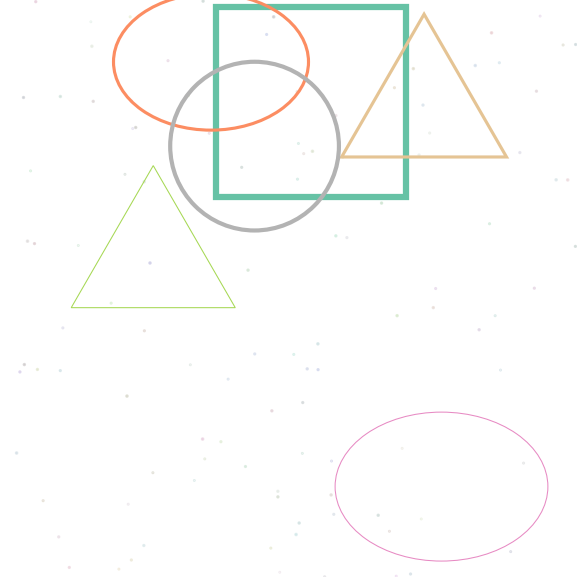[{"shape": "square", "thickness": 3, "radius": 0.82, "center": [0.539, 0.822]}, {"shape": "oval", "thickness": 1.5, "radius": 0.84, "center": [0.365, 0.892]}, {"shape": "oval", "thickness": 0.5, "radius": 0.92, "center": [0.764, 0.157]}, {"shape": "triangle", "thickness": 0.5, "radius": 0.82, "center": [0.265, 0.548]}, {"shape": "triangle", "thickness": 1.5, "radius": 0.82, "center": [0.734, 0.81]}, {"shape": "circle", "thickness": 2, "radius": 0.73, "center": [0.441, 0.746]}]